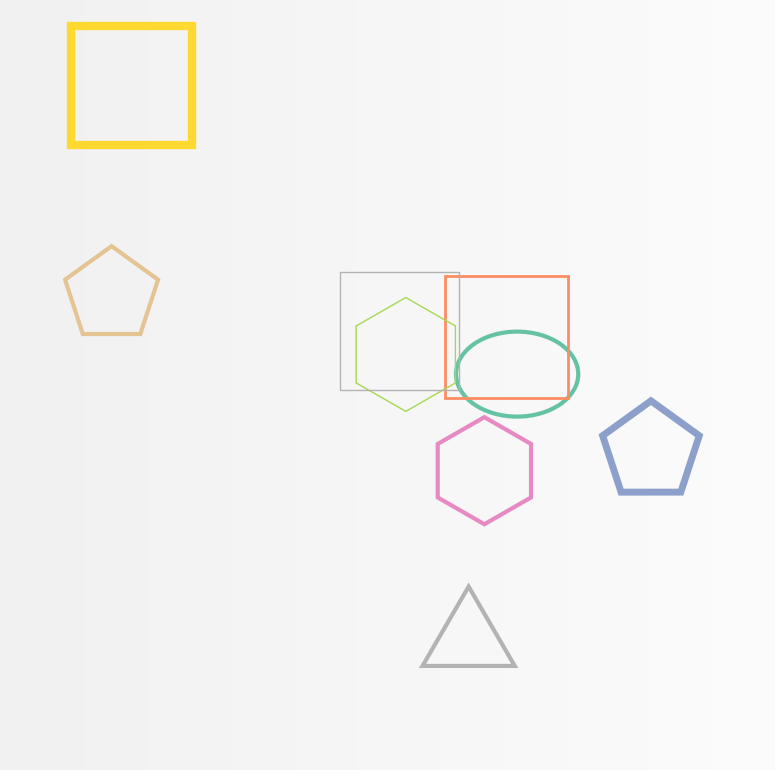[{"shape": "oval", "thickness": 1.5, "radius": 0.39, "center": [0.667, 0.514]}, {"shape": "square", "thickness": 1, "radius": 0.4, "center": [0.653, 0.562]}, {"shape": "pentagon", "thickness": 2.5, "radius": 0.33, "center": [0.84, 0.414]}, {"shape": "hexagon", "thickness": 1.5, "radius": 0.35, "center": [0.625, 0.389]}, {"shape": "hexagon", "thickness": 0.5, "radius": 0.37, "center": [0.524, 0.54]}, {"shape": "square", "thickness": 3, "radius": 0.39, "center": [0.17, 0.889]}, {"shape": "pentagon", "thickness": 1.5, "radius": 0.32, "center": [0.144, 0.617]}, {"shape": "square", "thickness": 0.5, "radius": 0.38, "center": [0.515, 0.57]}, {"shape": "triangle", "thickness": 1.5, "radius": 0.34, "center": [0.605, 0.169]}]